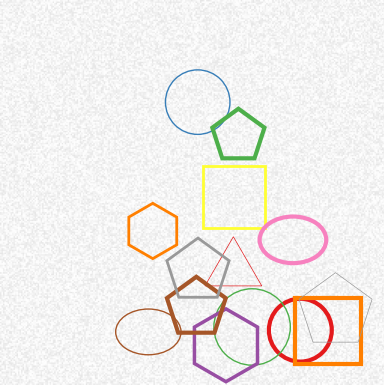[{"shape": "circle", "thickness": 3, "radius": 0.41, "center": [0.78, 0.142]}, {"shape": "triangle", "thickness": 0.5, "radius": 0.43, "center": [0.606, 0.3]}, {"shape": "circle", "thickness": 1, "radius": 0.42, "center": [0.514, 0.735]}, {"shape": "circle", "thickness": 1, "radius": 0.5, "center": [0.655, 0.151]}, {"shape": "pentagon", "thickness": 3, "radius": 0.36, "center": [0.619, 0.646]}, {"shape": "hexagon", "thickness": 2.5, "radius": 0.47, "center": [0.587, 0.103]}, {"shape": "hexagon", "thickness": 2, "radius": 0.36, "center": [0.397, 0.4]}, {"shape": "square", "thickness": 3, "radius": 0.43, "center": [0.852, 0.14]}, {"shape": "square", "thickness": 2, "radius": 0.4, "center": [0.607, 0.487]}, {"shape": "oval", "thickness": 1, "radius": 0.42, "center": [0.385, 0.138]}, {"shape": "pentagon", "thickness": 3, "radius": 0.4, "center": [0.51, 0.201]}, {"shape": "oval", "thickness": 3, "radius": 0.43, "center": [0.761, 0.377]}, {"shape": "pentagon", "thickness": 2, "radius": 0.43, "center": [0.514, 0.297]}, {"shape": "pentagon", "thickness": 0.5, "radius": 0.5, "center": [0.872, 0.192]}]